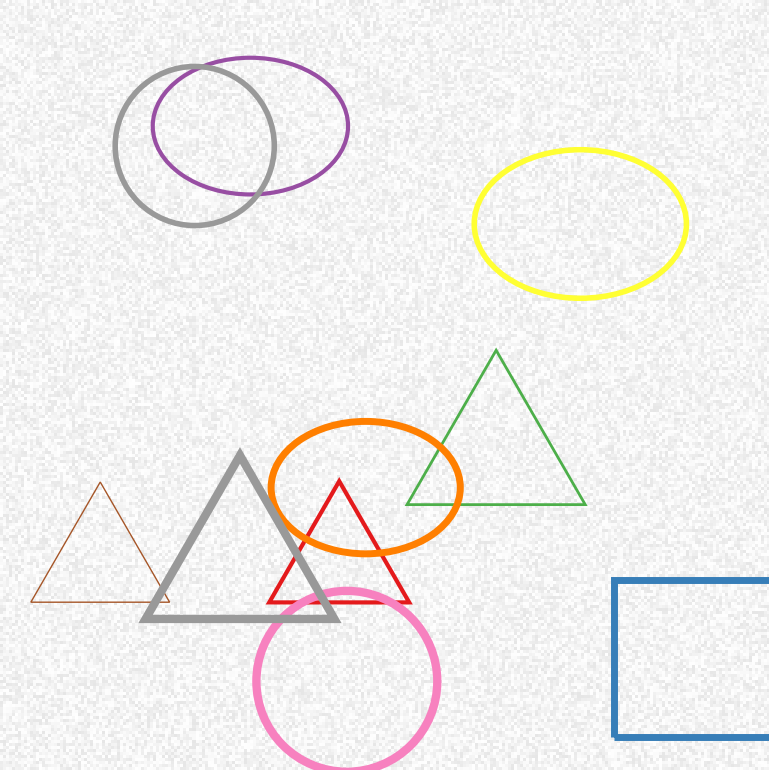[{"shape": "triangle", "thickness": 1.5, "radius": 0.52, "center": [0.441, 0.27]}, {"shape": "square", "thickness": 2.5, "radius": 0.51, "center": [0.9, 0.144]}, {"shape": "triangle", "thickness": 1, "radius": 0.67, "center": [0.644, 0.411]}, {"shape": "oval", "thickness": 1.5, "radius": 0.63, "center": [0.325, 0.836]}, {"shape": "oval", "thickness": 2.5, "radius": 0.61, "center": [0.475, 0.367]}, {"shape": "oval", "thickness": 2, "radius": 0.69, "center": [0.754, 0.709]}, {"shape": "triangle", "thickness": 0.5, "radius": 0.52, "center": [0.13, 0.27]}, {"shape": "circle", "thickness": 3, "radius": 0.59, "center": [0.45, 0.115]}, {"shape": "circle", "thickness": 2, "radius": 0.52, "center": [0.253, 0.81]}, {"shape": "triangle", "thickness": 3, "radius": 0.71, "center": [0.312, 0.267]}]